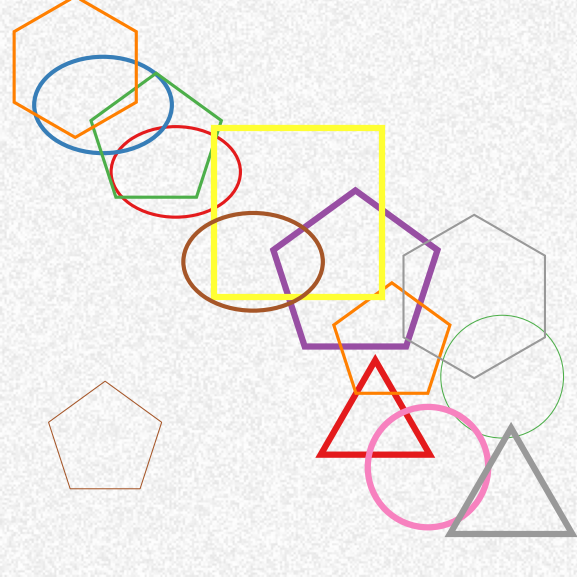[{"shape": "triangle", "thickness": 3, "radius": 0.55, "center": [0.65, 0.266]}, {"shape": "oval", "thickness": 1.5, "radius": 0.56, "center": [0.304, 0.701]}, {"shape": "oval", "thickness": 2, "radius": 0.6, "center": [0.178, 0.817]}, {"shape": "circle", "thickness": 0.5, "radius": 0.53, "center": [0.87, 0.347]}, {"shape": "pentagon", "thickness": 1.5, "radius": 0.59, "center": [0.27, 0.754]}, {"shape": "pentagon", "thickness": 3, "radius": 0.75, "center": [0.615, 0.52]}, {"shape": "pentagon", "thickness": 1.5, "radius": 0.53, "center": [0.679, 0.404]}, {"shape": "hexagon", "thickness": 1.5, "radius": 0.61, "center": [0.13, 0.883]}, {"shape": "square", "thickness": 3, "radius": 0.73, "center": [0.516, 0.631]}, {"shape": "oval", "thickness": 2, "radius": 0.6, "center": [0.438, 0.546]}, {"shape": "pentagon", "thickness": 0.5, "radius": 0.51, "center": [0.182, 0.236]}, {"shape": "circle", "thickness": 3, "radius": 0.52, "center": [0.741, 0.19]}, {"shape": "hexagon", "thickness": 1, "radius": 0.71, "center": [0.821, 0.486]}, {"shape": "triangle", "thickness": 3, "radius": 0.61, "center": [0.885, 0.136]}]